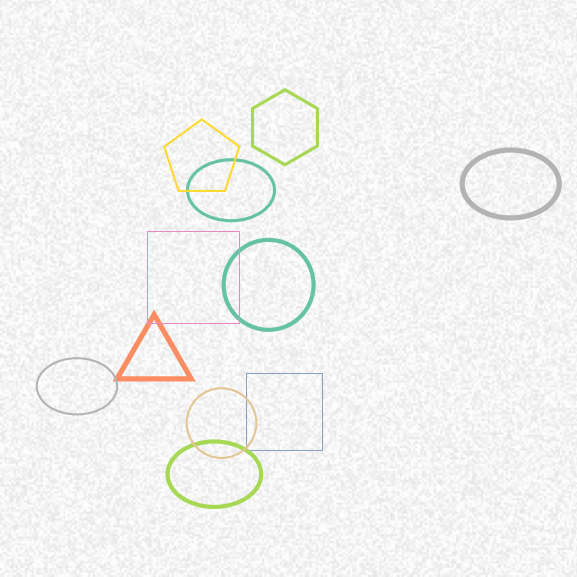[{"shape": "oval", "thickness": 1.5, "radius": 0.38, "center": [0.4, 0.67]}, {"shape": "circle", "thickness": 2, "radius": 0.39, "center": [0.465, 0.506]}, {"shape": "triangle", "thickness": 2.5, "radius": 0.37, "center": [0.267, 0.38]}, {"shape": "square", "thickness": 0.5, "radius": 0.33, "center": [0.492, 0.286]}, {"shape": "square", "thickness": 0.5, "radius": 0.4, "center": [0.334, 0.519]}, {"shape": "hexagon", "thickness": 1.5, "radius": 0.32, "center": [0.493, 0.779]}, {"shape": "oval", "thickness": 2, "radius": 0.4, "center": [0.371, 0.178]}, {"shape": "pentagon", "thickness": 1, "radius": 0.34, "center": [0.349, 0.724]}, {"shape": "circle", "thickness": 1, "radius": 0.3, "center": [0.384, 0.267]}, {"shape": "oval", "thickness": 2.5, "radius": 0.42, "center": [0.884, 0.681]}, {"shape": "oval", "thickness": 1, "radius": 0.35, "center": [0.133, 0.33]}]